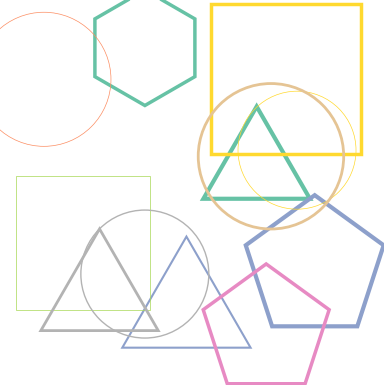[{"shape": "hexagon", "thickness": 2.5, "radius": 0.75, "center": [0.376, 0.876]}, {"shape": "triangle", "thickness": 3, "radius": 0.8, "center": [0.667, 0.564]}, {"shape": "circle", "thickness": 0.5, "radius": 0.87, "center": [0.114, 0.794]}, {"shape": "triangle", "thickness": 1.5, "radius": 0.96, "center": [0.484, 0.193]}, {"shape": "pentagon", "thickness": 3, "radius": 0.94, "center": [0.817, 0.305]}, {"shape": "pentagon", "thickness": 2.5, "radius": 0.86, "center": [0.691, 0.142]}, {"shape": "square", "thickness": 0.5, "radius": 0.87, "center": [0.216, 0.369]}, {"shape": "square", "thickness": 2.5, "radius": 0.97, "center": [0.744, 0.794]}, {"shape": "circle", "thickness": 0.5, "radius": 0.77, "center": [0.771, 0.61]}, {"shape": "circle", "thickness": 2, "radius": 0.94, "center": [0.704, 0.594]}, {"shape": "circle", "thickness": 1, "radius": 0.83, "center": [0.376, 0.288]}, {"shape": "triangle", "thickness": 2, "radius": 0.88, "center": [0.259, 0.229]}]